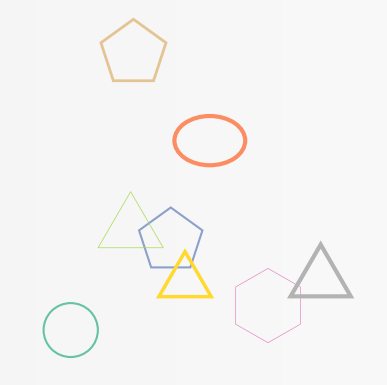[{"shape": "circle", "thickness": 1.5, "radius": 0.35, "center": [0.183, 0.143]}, {"shape": "oval", "thickness": 3, "radius": 0.46, "center": [0.541, 0.635]}, {"shape": "pentagon", "thickness": 1.5, "radius": 0.43, "center": [0.441, 0.375]}, {"shape": "hexagon", "thickness": 0.5, "radius": 0.48, "center": [0.692, 0.206]}, {"shape": "triangle", "thickness": 0.5, "radius": 0.49, "center": [0.337, 0.405]}, {"shape": "triangle", "thickness": 2.5, "radius": 0.39, "center": [0.478, 0.268]}, {"shape": "pentagon", "thickness": 2, "radius": 0.44, "center": [0.344, 0.862]}, {"shape": "triangle", "thickness": 3, "radius": 0.45, "center": [0.828, 0.275]}]